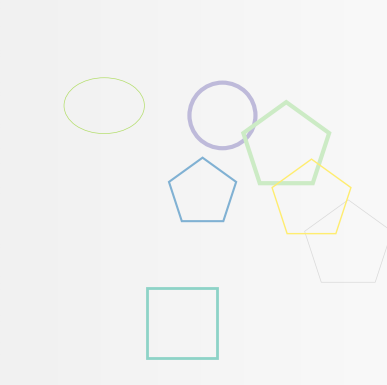[{"shape": "square", "thickness": 2, "radius": 0.45, "center": [0.469, 0.161]}, {"shape": "circle", "thickness": 3, "radius": 0.43, "center": [0.574, 0.7]}, {"shape": "pentagon", "thickness": 1.5, "radius": 0.46, "center": [0.523, 0.499]}, {"shape": "oval", "thickness": 0.5, "radius": 0.52, "center": [0.269, 0.726]}, {"shape": "pentagon", "thickness": 0.5, "radius": 0.59, "center": [0.899, 0.363]}, {"shape": "pentagon", "thickness": 3, "radius": 0.58, "center": [0.739, 0.618]}, {"shape": "pentagon", "thickness": 1, "radius": 0.53, "center": [0.804, 0.48]}]